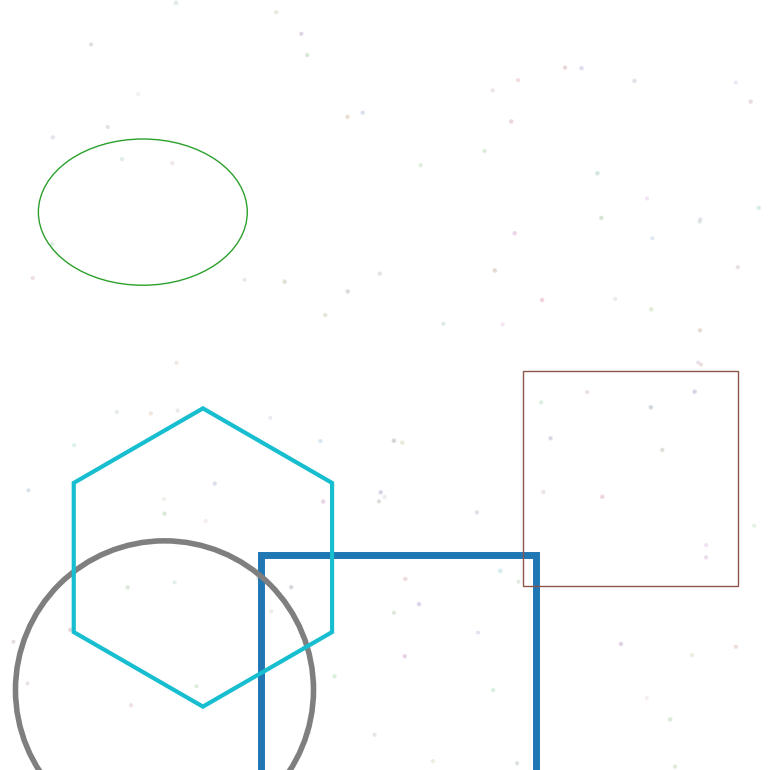[{"shape": "square", "thickness": 2.5, "radius": 0.89, "center": [0.518, 0.101]}, {"shape": "oval", "thickness": 0.5, "radius": 0.68, "center": [0.185, 0.725]}, {"shape": "square", "thickness": 0.5, "radius": 0.7, "center": [0.819, 0.379]}, {"shape": "circle", "thickness": 2, "radius": 0.97, "center": [0.214, 0.104]}, {"shape": "hexagon", "thickness": 1.5, "radius": 0.97, "center": [0.264, 0.276]}]